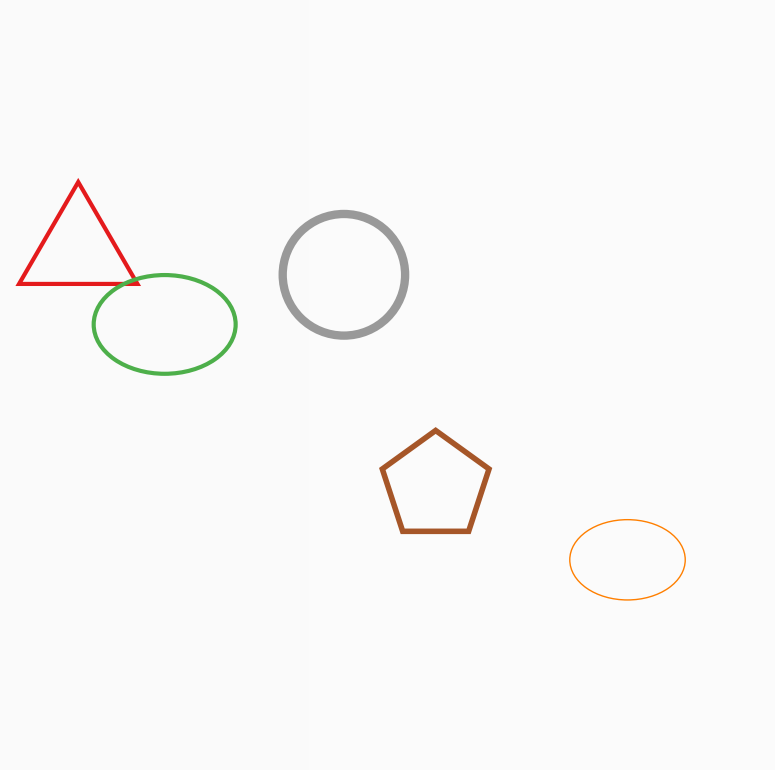[{"shape": "triangle", "thickness": 1.5, "radius": 0.44, "center": [0.101, 0.675]}, {"shape": "oval", "thickness": 1.5, "radius": 0.46, "center": [0.212, 0.579]}, {"shape": "oval", "thickness": 0.5, "radius": 0.37, "center": [0.81, 0.273]}, {"shape": "pentagon", "thickness": 2, "radius": 0.36, "center": [0.562, 0.369]}, {"shape": "circle", "thickness": 3, "radius": 0.39, "center": [0.444, 0.643]}]